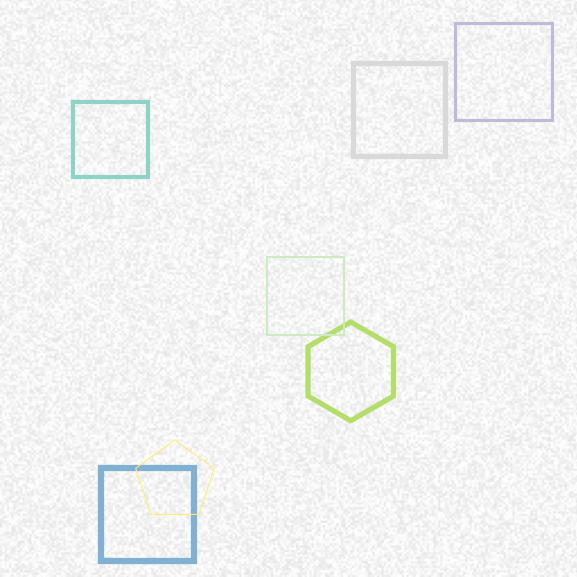[{"shape": "square", "thickness": 2, "radius": 0.32, "center": [0.192, 0.758]}, {"shape": "square", "thickness": 1.5, "radius": 0.42, "center": [0.871, 0.876]}, {"shape": "square", "thickness": 3, "radius": 0.4, "center": [0.255, 0.108]}, {"shape": "hexagon", "thickness": 2.5, "radius": 0.43, "center": [0.607, 0.356]}, {"shape": "square", "thickness": 2.5, "radius": 0.4, "center": [0.691, 0.81]}, {"shape": "square", "thickness": 1, "radius": 0.33, "center": [0.529, 0.487]}, {"shape": "pentagon", "thickness": 0.5, "radius": 0.36, "center": [0.303, 0.166]}]